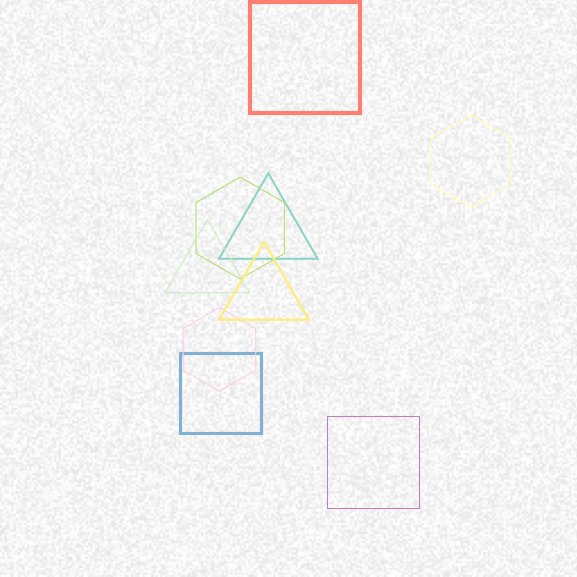[{"shape": "triangle", "thickness": 1, "radius": 0.49, "center": [0.465, 0.6]}, {"shape": "hexagon", "thickness": 0.5, "radius": 0.4, "center": [0.816, 0.72]}, {"shape": "square", "thickness": 2, "radius": 0.48, "center": [0.528, 0.9]}, {"shape": "square", "thickness": 1.5, "radius": 0.35, "center": [0.382, 0.318]}, {"shape": "hexagon", "thickness": 0.5, "radius": 0.44, "center": [0.416, 0.604]}, {"shape": "hexagon", "thickness": 0.5, "radius": 0.36, "center": [0.38, 0.394]}, {"shape": "square", "thickness": 0.5, "radius": 0.4, "center": [0.647, 0.2]}, {"shape": "triangle", "thickness": 0.5, "radius": 0.42, "center": [0.359, 0.535]}, {"shape": "triangle", "thickness": 1, "radius": 0.45, "center": [0.457, 0.49]}]